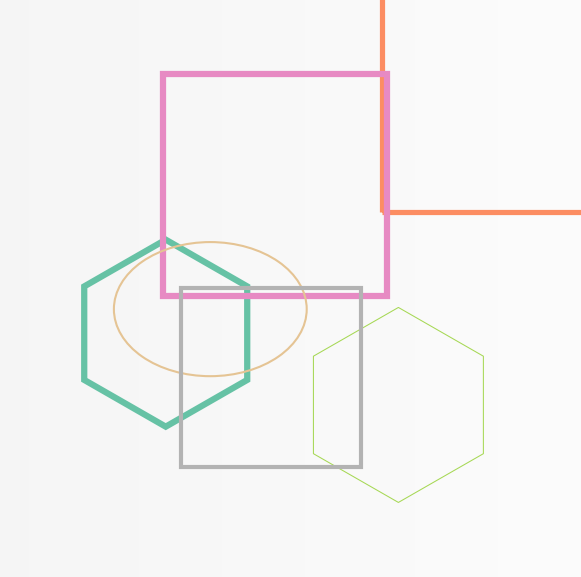[{"shape": "hexagon", "thickness": 3, "radius": 0.81, "center": [0.285, 0.422]}, {"shape": "square", "thickness": 2.5, "radius": 0.93, "center": [0.844, 0.818]}, {"shape": "square", "thickness": 3, "radius": 0.96, "center": [0.474, 0.679]}, {"shape": "hexagon", "thickness": 0.5, "radius": 0.84, "center": [0.685, 0.298]}, {"shape": "oval", "thickness": 1, "radius": 0.83, "center": [0.362, 0.464]}, {"shape": "square", "thickness": 2, "radius": 0.77, "center": [0.466, 0.346]}]